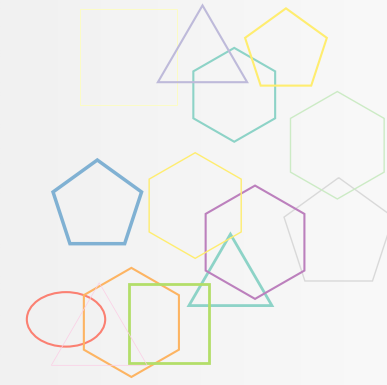[{"shape": "triangle", "thickness": 2, "radius": 0.62, "center": [0.595, 0.268]}, {"shape": "hexagon", "thickness": 1.5, "radius": 0.61, "center": [0.605, 0.754]}, {"shape": "square", "thickness": 0.5, "radius": 0.63, "center": [0.332, 0.851]}, {"shape": "triangle", "thickness": 1.5, "radius": 0.66, "center": [0.523, 0.853]}, {"shape": "oval", "thickness": 1.5, "radius": 0.51, "center": [0.17, 0.17]}, {"shape": "pentagon", "thickness": 2.5, "radius": 0.6, "center": [0.251, 0.464]}, {"shape": "hexagon", "thickness": 1.5, "radius": 0.71, "center": [0.339, 0.163]}, {"shape": "square", "thickness": 2, "radius": 0.51, "center": [0.436, 0.159]}, {"shape": "triangle", "thickness": 0.5, "radius": 0.71, "center": [0.256, 0.123]}, {"shape": "pentagon", "thickness": 1, "radius": 0.74, "center": [0.874, 0.39]}, {"shape": "hexagon", "thickness": 1.5, "radius": 0.74, "center": [0.658, 0.371]}, {"shape": "hexagon", "thickness": 1, "radius": 0.7, "center": [0.871, 0.623]}, {"shape": "hexagon", "thickness": 1, "radius": 0.69, "center": [0.504, 0.466]}, {"shape": "pentagon", "thickness": 1.5, "radius": 0.55, "center": [0.738, 0.867]}]